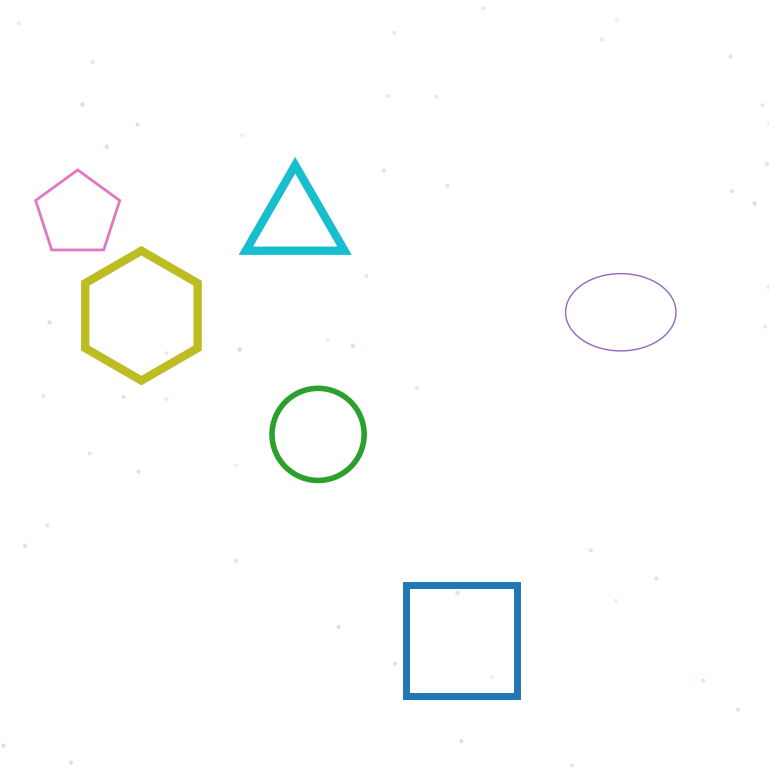[{"shape": "square", "thickness": 2.5, "radius": 0.36, "center": [0.6, 0.168]}, {"shape": "circle", "thickness": 2, "radius": 0.3, "center": [0.413, 0.436]}, {"shape": "oval", "thickness": 0.5, "radius": 0.36, "center": [0.806, 0.594]}, {"shape": "pentagon", "thickness": 1, "radius": 0.29, "center": [0.101, 0.722]}, {"shape": "hexagon", "thickness": 3, "radius": 0.42, "center": [0.184, 0.59]}, {"shape": "triangle", "thickness": 3, "radius": 0.37, "center": [0.383, 0.711]}]